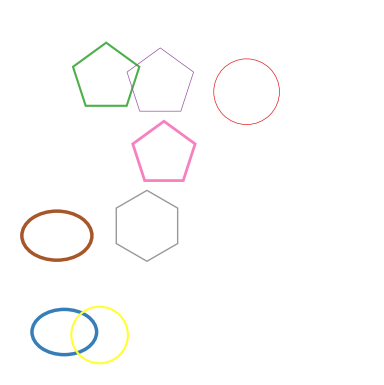[{"shape": "circle", "thickness": 0.5, "radius": 0.43, "center": [0.641, 0.762]}, {"shape": "oval", "thickness": 2.5, "radius": 0.42, "center": [0.167, 0.138]}, {"shape": "pentagon", "thickness": 1.5, "radius": 0.45, "center": [0.276, 0.798]}, {"shape": "pentagon", "thickness": 0.5, "radius": 0.45, "center": [0.416, 0.785]}, {"shape": "circle", "thickness": 1.5, "radius": 0.37, "center": [0.259, 0.13]}, {"shape": "oval", "thickness": 2.5, "radius": 0.45, "center": [0.148, 0.388]}, {"shape": "pentagon", "thickness": 2, "radius": 0.43, "center": [0.426, 0.6]}, {"shape": "hexagon", "thickness": 1, "radius": 0.46, "center": [0.382, 0.413]}]